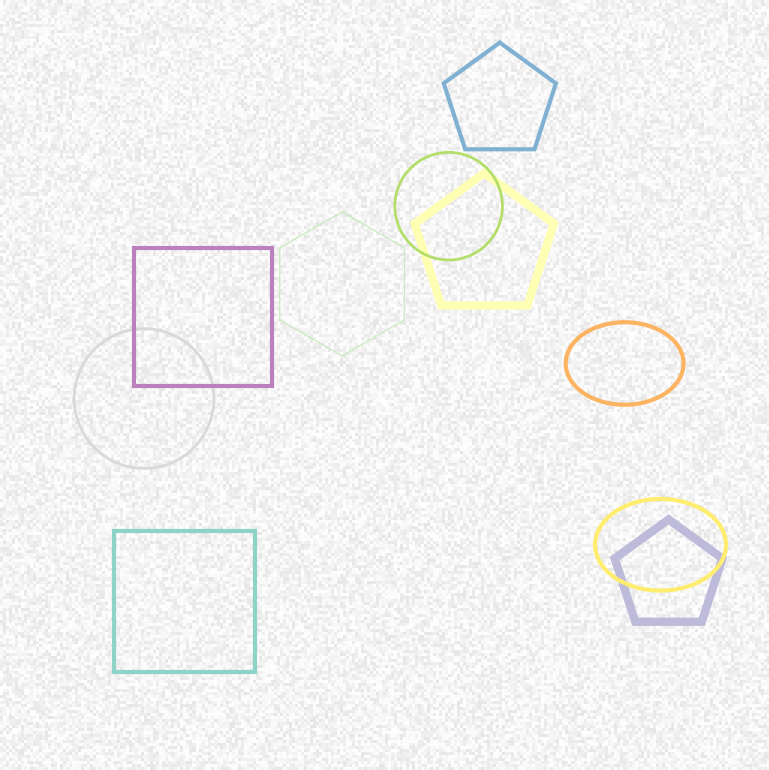[{"shape": "square", "thickness": 1.5, "radius": 0.46, "center": [0.24, 0.218]}, {"shape": "pentagon", "thickness": 3, "radius": 0.48, "center": [0.629, 0.68]}, {"shape": "pentagon", "thickness": 3, "radius": 0.37, "center": [0.868, 0.252]}, {"shape": "pentagon", "thickness": 1.5, "radius": 0.38, "center": [0.649, 0.868]}, {"shape": "oval", "thickness": 1.5, "radius": 0.38, "center": [0.811, 0.528]}, {"shape": "circle", "thickness": 1, "radius": 0.35, "center": [0.583, 0.732]}, {"shape": "circle", "thickness": 1, "radius": 0.45, "center": [0.187, 0.482]}, {"shape": "square", "thickness": 1.5, "radius": 0.45, "center": [0.263, 0.588]}, {"shape": "hexagon", "thickness": 0.5, "radius": 0.47, "center": [0.444, 0.631]}, {"shape": "oval", "thickness": 1.5, "radius": 0.43, "center": [0.858, 0.292]}]